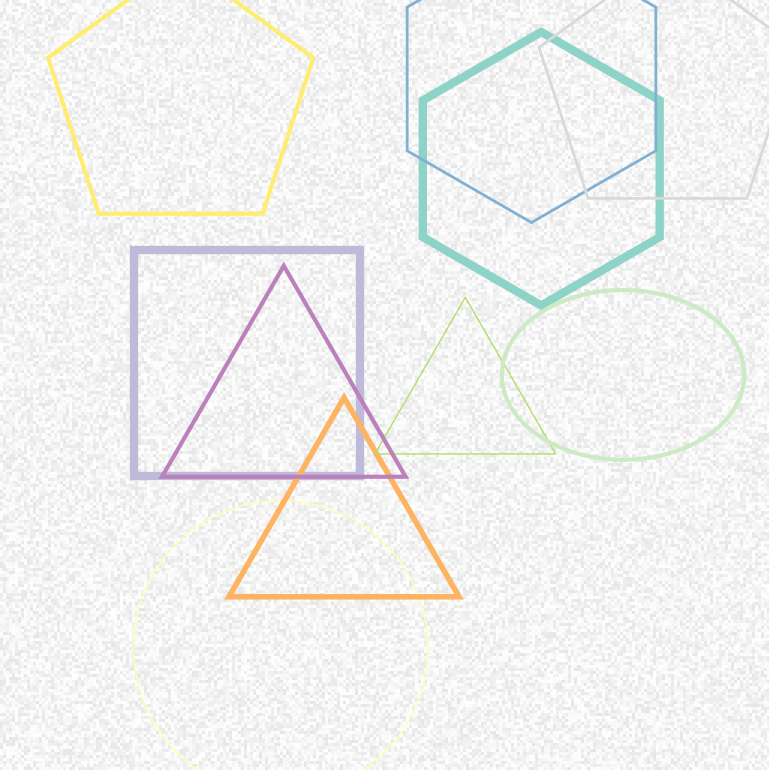[{"shape": "hexagon", "thickness": 3, "radius": 0.89, "center": [0.703, 0.781]}, {"shape": "circle", "thickness": 0.5, "radius": 0.96, "center": [0.365, 0.159]}, {"shape": "square", "thickness": 3, "radius": 0.73, "center": [0.32, 0.528]}, {"shape": "hexagon", "thickness": 1, "radius": 0.93, "center": [0.69, 0.897]}, {"shape": "triangle", "thickness": 2, "radius": 0.86, "center": [0.447, 0.311]}, {"shape": "triangle", "thickness": 0.5, "radius": 0.68, "center": [0.604, 0.478]}, {"shape": "pentagon", "thickness": 1, "radius": 0.88, "center": [0.867, 0.884]}, {"shape": "triangle", "thickness": 1.5, "radius": 0.91, "center": [0.369, 0.472]}, {"shape": "oval", "thickness": 1.5, "radius": 0.79, "center": [0.809, 0.513]}, {"shape": "pentagon", "thickness": 1.5, "radius": 0.91, "center": [0.235, 0.869]}]